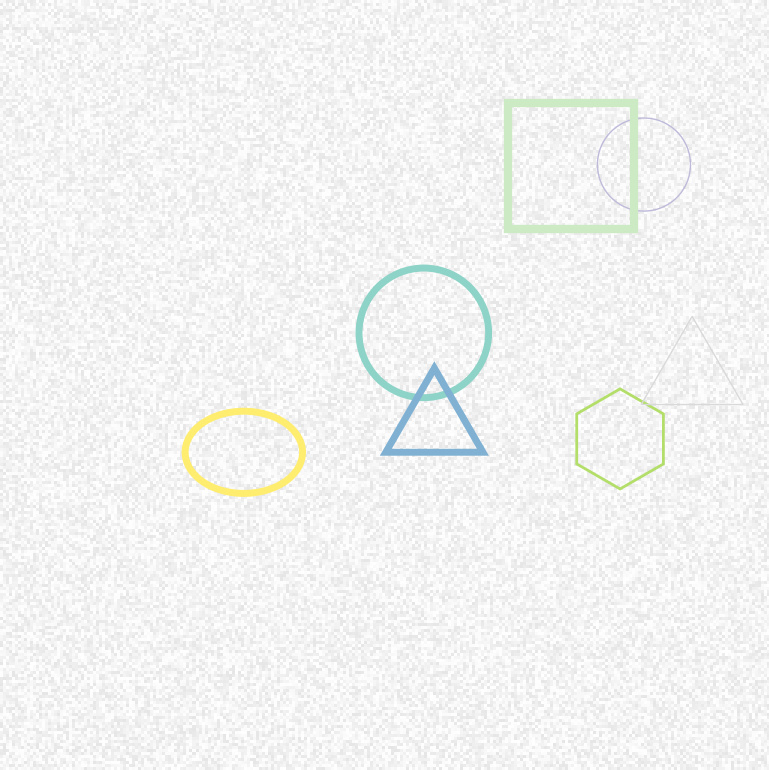[{"shape": "circle", "thickness": 2.5, "radius": 0.42, "center": [0.55, 0.568]}, {"shape": "circle", "thickness": 0.5, "radius": 0.3, "center": [0.836, 0.786]}, {"shape": "triangle", "thickness": 2.5, "radius": 0.36, "center": [0.564, 0.449]}, {"shape": "hexagon", "thickness": 1, "radius": 0.32, "center": [0.805, 0.43]}, {"shape": "triangle", "thickness": 0.5, "radius": 0.38, "center": [0.899, 0.513]}, {"shape": "square", "thickness": 3, "radius": 0.41, "center": [0.742, 0.784]}, {"shape": "oval", "thickness": 2.5, "radius": 0.38, "center": [0.317, 0.413]}]